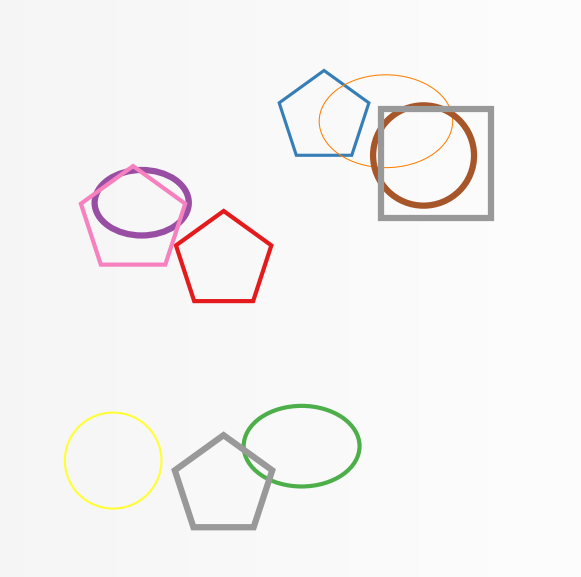[{"shape": "pentagon", "thickness": 2, "radius": 0.43, "center": [0.385, 0.548]}, {"shape": "pentagon", "thickness": 1.5, "radius": 0.41, "center": [0.557, 0.796]}, {"shape": "oval", "thickness": 2, "radius": 0.5, "center": [0.519, 0.227]}, {"shape": "oval", "thickness": 3, "radius": 0.41, "center": [0.244, 0.648]}, {"shape": "oval", "thickness": 0.5, "radius": 0.57, "center": [0.664, 0.789]}, {"shape": "circle", "thickness": 1, "radius": 0.42, "center": [0.195, 0.202]}, {"shape": "circle", "thickness": 3, "radius": 0.43, "center": [0.729, 0.73]}, {"shape": "pentagon", "thickness": 2, "radius": 0.47, "center": [0.229, 0.617]}, {"shape": "pentagon", "thickness": 3, "radius": 0.44, "center": [0.385, 0.157]}, {"shape": "square", "thickness": 3, "radius": 0.48, "center": [0.75, 0.716]}]